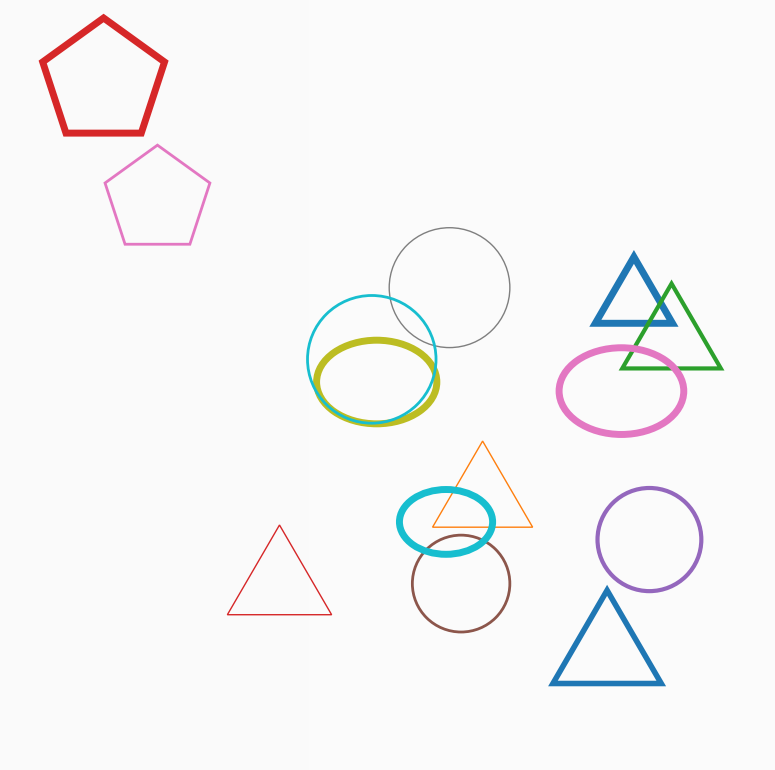[{"shape": "triangle", "thickness": 2.5, "radius": 0.29, "center": [0.818, 0.609]}, {"shape": "triangle", "thickness": 2, "radius": 0.4, "center": [0.783, 0.153]}, {"shape": "triangle", "thickness": 0.5, "radius": 0.37, "center": [0.623, 0.353]}, {"shape": "triangle", "thickness": 1.5, "radius": 0.37, "center": [0.867, 0.558]}, {"shape": "pentagon", "thickness": 2.5, "radius": 0.41, "center": [0.134, 0.894]}, {"shape": "triangle", "thickness": 0.5, "radius": 0.39, "center": [0.361, 0.24]}, {"shape": "circle", "thickness": 1.5, "radius": 0.33, "center": [0.838, 0.299]}, {"shape": "circle", "thickness": 1, "radius": 0.31, "center": [0.595, 0.242]}, {"shape": "pentagon", "thickness": 1, "radius": 0.36, "center": [0.203, 0.74]}, {"shape": "oval", "thickness": 2.5, "radius": 0.4, "center": [0.802, 0.492]}, {"shape": "circle", "thickness": 0.5, "radius": 0.39, "center": [0.58, 0.626]}, {"shape": "oval", "thickness": 2.5, "radius": 0.39, "center": [0.486, 0.504]}, {"shape": "circle", "thickness": 1, "radius": 0.41, "center": [0.48, 0.533]}, {"shape": "oval", "thickness": 2.5, "radius": 0.3, "center": [0.576, 0.322]}]